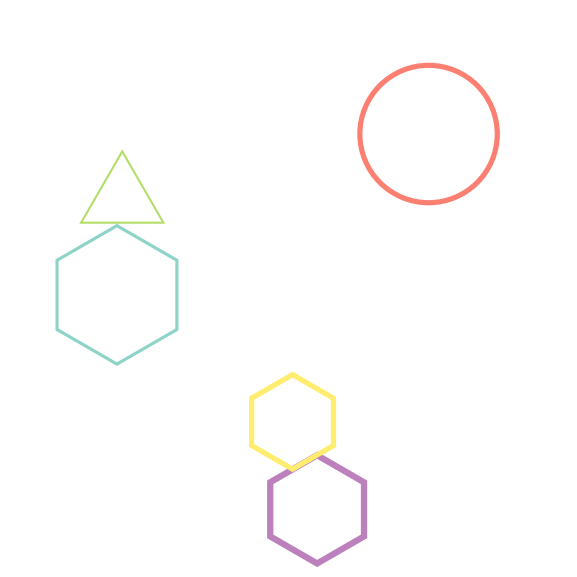[{"shape": "hexagon", "thickness": 1.5, "radius": 0.6, "center": [0.203, 0.489]}, {"shape": "circle", "thickness": 2.5, "radius": 0.59, "center": [0.742, 0.767]}, {"shape": "triangle", "thickness": 1, "radius": 0.41, "center": [0.212, 0.655]}, {"shape": "hexagon", "thickness": 3, "radius": 0.47, "center": [0.549, 0.117]}, {"shape": "hexagon", "thickness": 2.5, "radius": 0.41, "center": [0.507, 0.269]}]